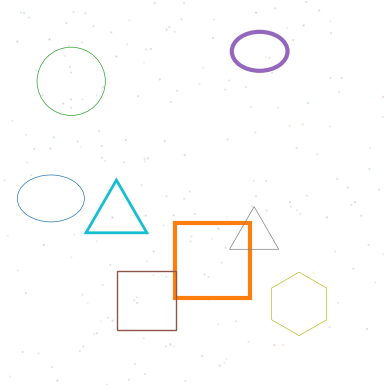[{"shape": "oval", "thickness": 0.5, "radius": 0.44, "center": [0.132, 0.485]}, {"shape": "square", "thickness": 3, "radius": 0.49, "center": [0.553, 0.323]}, {"shape": "circle", "thickness": 0.5, "radius": 0.44, "center": [0.185, 0.789]}, {"shape": "oval", "thickness": 3, "radius": 0.36, "center": [0.674, 0.867]}, {"shape": "square", "thickness": 1, "radius": 0.38, "center": [0.382, 0.219]}, {"shape": "triangle", "thickness": 0.5, "radius": 0.37, "center": [0.66, 0.389]}, {"shape": "hexagon", "thickness": 0.5, "radius": 0.41, "center": [0.777, 0.211]}, {"shape": "triangle", "thickness": 2, "radius": 0.46, "center": [0.302, 0.441]}]